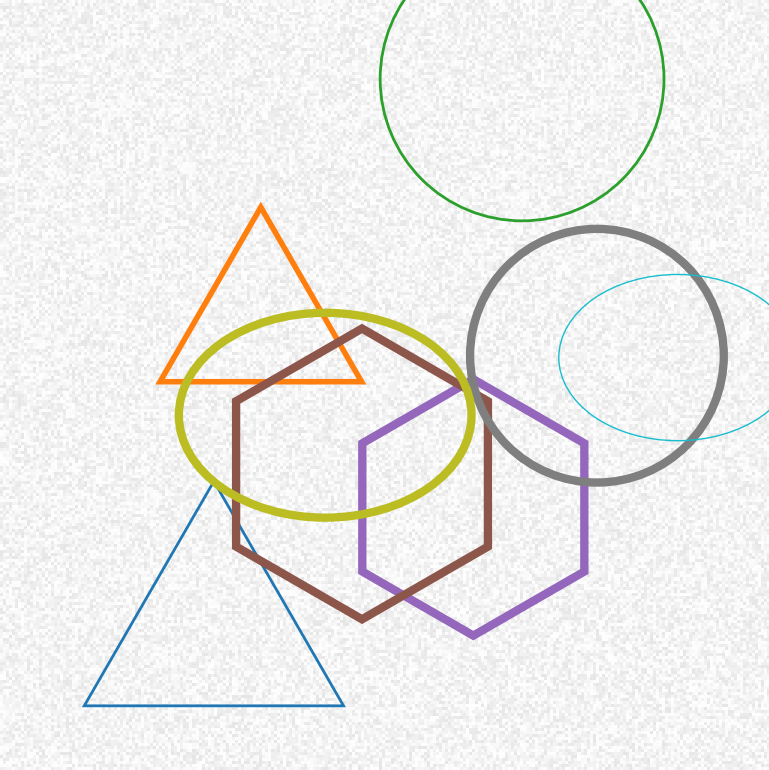[{"shape": "triangle", "thickness": 1, "radius": 0.97, "center": [0.278, 0.181]}, {"shape": "triangle", "thickness": 2, "radius": 0.76, "center": [0.339, 0.58]}, {"shape": "circle", "thickness": 1, "radius": 0.92, "center": [0.678, 0.898]}, {"shape": "hexagon", "thickness": 3, "radius": 0.83, "center": [0.615, 0.341]}, {"shape": "hexagon", "thickness": 3, "radius": 0.94, "center": [0.47, 0.385]}, {"shape": "circle", "thickness": 3, "radius": 0.82, "center": [0.775, 0.538]}, {"shape": "oval", "thickness": 3, "radius": 0.95, "center": [0.422, 0.461]}, {"shape": "oval", "thickness": 0.5, "radius": 0.77, "center": [0.88, 0.536]}]